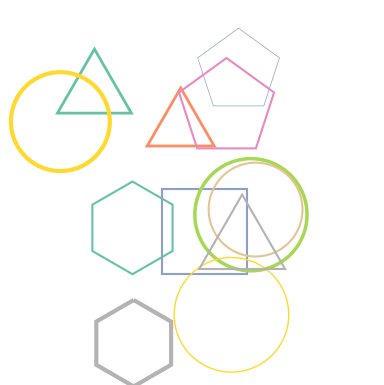[{"shape": "triangle", "thickness": 2, "radius": 0.55, "center": [0.245, 0.762]}, {"shape": "hexagon", "thickness": 1.5, "radius": 0.6, "center": [0.344, 0.408]}, {"shape": "triangle", "thickness": 2, "radius": 0.5, "center": [0.469, 0.671]}, {"shape": "pentagon", "thickness": 0.5, "radius": 0.56, "center": [0.62, 0.815]}, {"shape": "square", "thickness": 1.5, "radius": 0.55, "center": [0.532, 0.4]}, {"shape": "pentagon", "thickness": 1.5, "radius": 0.65, "center": [0.588, 0.72]}, {"shape": "circle", "thickness": 2.5, "radius": 0.73, "center": [0.652, 0.442]}, {"shape": "circle", "thickness": 1, "radius": 0.74, "center": [0.601, 0.182]}, {"shape": "circle", "thickness": 3, "radius": 0.64, "center": [0.157, 0.684]}, {"shape": "circle", "thickness": 1.5, "radius": 0.61, "center": [0.664, 0.456]}, {"shape": "hexagon", "thickness": 3, "radius": 0.56, "center": [0.347, 0.109]}, {"shape": "triangle", "thickness": 1.5, "radius": 0.64, "center": [0.629, 0.366]}]